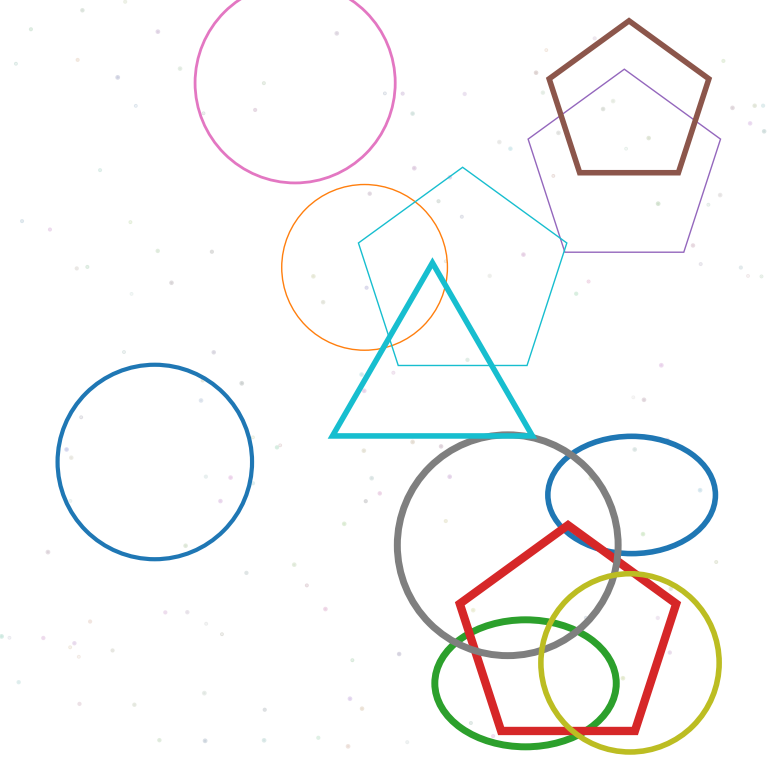[{"shape": "circle", "thickness": 1.5, "radius": 0.63, "center": [0.201, 0.4]}, {"shape": "oval", "thickness": 2, "radius": 0.54, "center": [0.82, 0.357]}, {"shape": "circle", "thickness": 0.5, "radius": 0.54, "center": [0.473, 0.653]}, {"shape": "oval", "thickness": 2.5, "radius": 0.59, "center": [0.683, 0.113]}, {"shape": "pentagon", "thickness": 3, "radius": 0.74, "center": [0.738, 0.17]}, {"shape": "pentagon", "thickness": 0.5, "radius": 0.66, "center": [0.811, 0.779]}, {"shape": "pentagon", "thickness": 2, "radius": 0.55, "center": [0.817, 0.864]}, {"shape": "circle", "thickness": 1, "radius": 0.65, "center": [0.383, 0.892]}, {"shape": "circle", "thickness": 2.5, "radius": 0.72, "center": [0.659, 0.292]}, {"shape": "circle", "thickness": 2, "radius": 0.58, "center": [0.818, 0.139]}, {"shape": "triangle", "thickness": 2, "radius": 0.75, "center": [0.562, 0.509]}, {"shape": "pentagon", "thickness": 0.5, "radius": 0.71, "center": [0.601, 0.64]}]